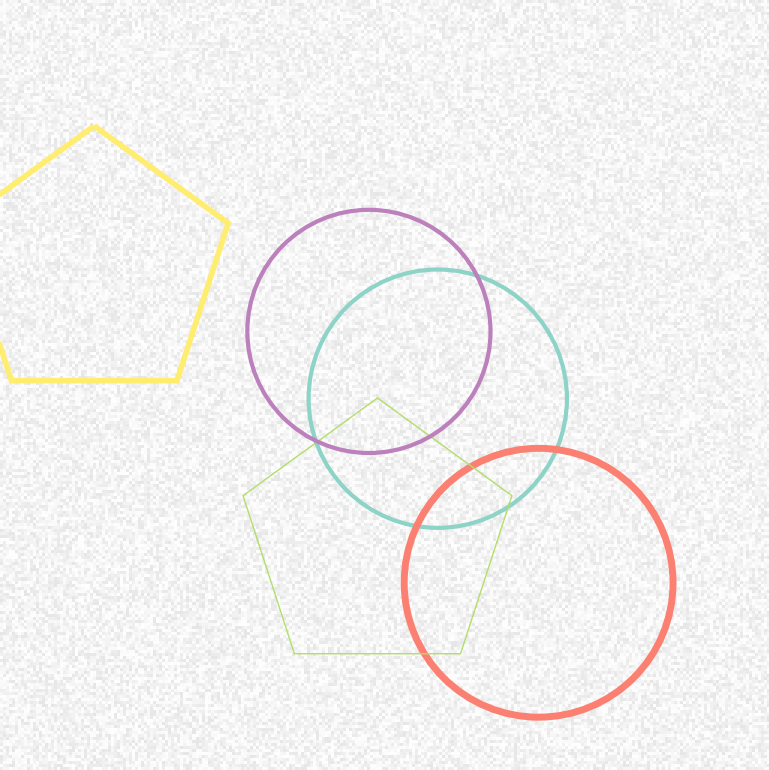[{"shape": "circle", "thickness": 1.5, "radius": 0.84, "center": [0.569, 0.482]}, {"shape": "circle", "thickness": 2.5, "radius": 0.87, "center": [0.699, 0.243]}, {"shape": "pentagon", "thickness": 0.5, "radius": 0.92, "center": [0.49, 0.3]}, {"shape": "circle", "thickness": 1.5, "radius": 0.79, "center": [0.479, 0.57]}, {"shape": "pentagon", "thickness": 2, "radius": 0.91, "center": [0.122, 0.654]}]